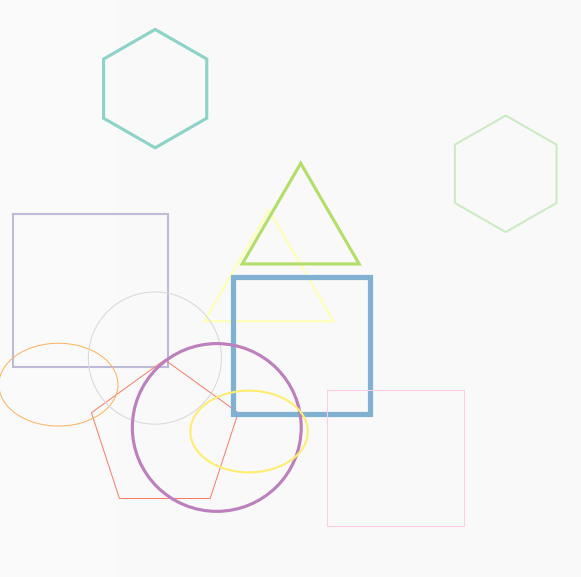[{"shape": "hexagon", "thickness": 1.5, "radius": 0.51, "center": [0.267, 0.846]}, {"shape": "triangle", "thickness": 1, "radius": 0.64, "center": [0.463, 0.507]}, {"shape": "square", "thickness": 1, "radius": 0.66, "center": [0.155, 0.496]}, {"shape": "pentagon", "thickness": 0.5, "radius": 0.66, "center": [0.284, 0.243]}, {"shape": "square", "thickness": 2.5, "radius": 0.59, "center": [0.518, 0.401]}, {"shape": "oval", "thickness": 0.5, "radius": 0.51, "center": [0.101, 0.333]}, {"shape": "triangle", "thickness": 1.5, "radius": 0.58, "center": [0.517, 0.6]}, {"shape": "square", "thickness": 0.5, "radius": 0.59, "center": [0.681, 0.206]}, {"shape": "circle", "thickness": 0.5, "radius": 0.57, "center": [0.266, 0.379]}, {"shape": "circle", "thickness": 1.5, "radius": 0.73, "center": [0.373, 0.259]}, {"shape": "hexagon", "thickness": 1, "radius": 0.5, "center": [0.87, 0.698]}, {"shape": "oval", "thickness": 1, "radius": 0.51, "center": [0.429, 0.252]}]